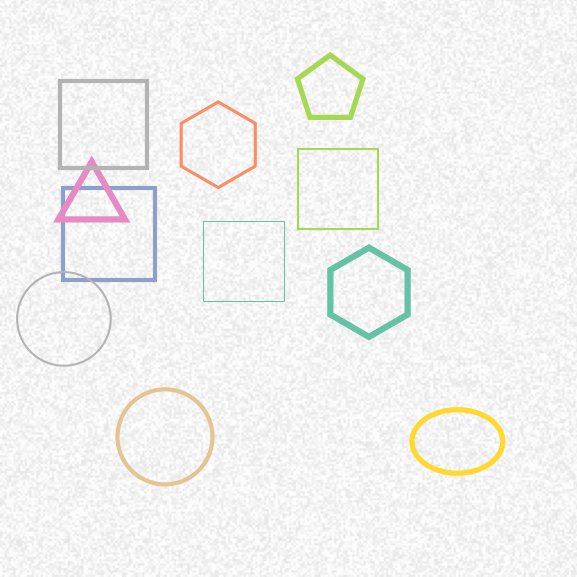[{"shape": "hexagon", "thickness": 3, "radius": 0.39, "center": [0.639, 0.493]}, {"shape": "square", "thickness": 0.5, "radius": 0.35, "center": [0.422, 0.547]}, {"shape": "hexagon", "thickness": 1.5, "radius": 0.37, "center": [0.378, 0.748]}, {"shape": "square", "thickness": 2, "radius": 0.4, "center": [0.189, 0.594]}, {"shape": "triangle", "thickness": 3, "radius": 0.33, "center": [0.159, 0.652]}, {"shape": "pentagon", "thickness": 2.5, "radius": 0.3, "center": [0.572, 0.844]}, {"shape": "square", "thickness": 1, "radius": 0.35, "center": [0.586, 0.672]}, {"shape": "oval", "thickness": 2.5, "radius": 0.39, "center": [0.792, 0.235]}, {"shape": "circle", "thickness": 2, "radius": 0.41, "center": [0.286, 0.243]}, {"shape": "square", "thickness": 2, "radius": 0.38, "center": [0.179, 0.784]}, {"shape": "circle", "thickness": 1, "radius": 0.41, "center": [0.111, 0.447]}]